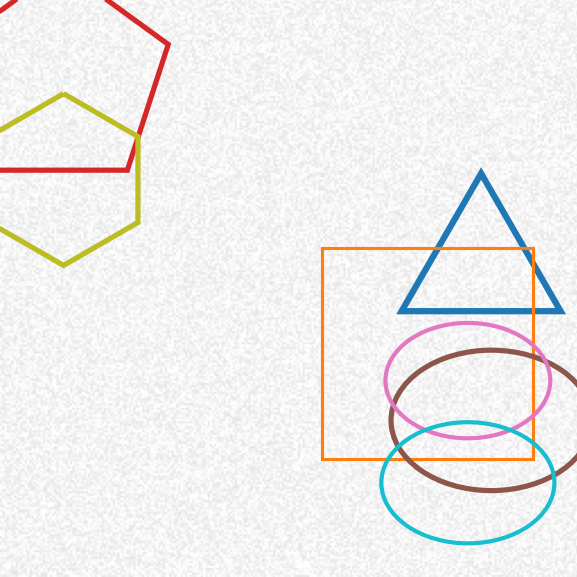[{"shape": "triangle", "thickness": 3, "radius": 0.79, "center": [0.833, 0.54]}, {"shape": "square", "thickness": 1.5, "radius": 0.91, "center": [0.74, 0.387]}, {"shape": "pentagon", "thickness": 2.5, "radius": 0.97, "center": [0.106, 0.862]}, {"shape": "oval", "thickness": 2.5, "radius": 0.87, "center": [0.851, 0.271]}, {"shape": "oval", "thickness": 2, "radius": 0.71, "center": [0.81, 0.34]}, {"shape": "hexagon", "thickness": 2.5, "radius": 0.74, "center": [0.11, 0.688]}, {"shape": "oval", "thickness": 2, "radius": 0.75, "center": [0.81, 0.163]}]